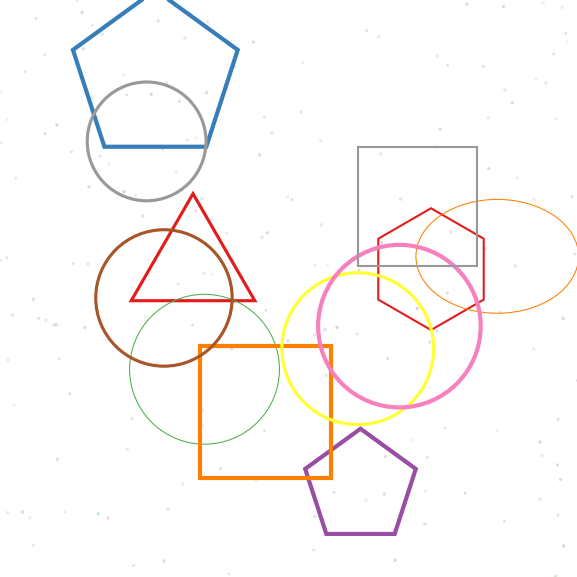[{"shape": "hexagon", "thickness": 1, "radius": 0.53, "center": [0.746, 0.533]}, {"shape": "triangle", "thickness": 1.5, "radius": 0.62, "center": [0.334, 0.54]}, {"shape": "pentagon", "thickness": 2, "radius": 0.75, "center": [0.269, 0.866]}, {"shape": "circle", "thickness": 0.5, "radius": 0.65, "center": [0.354, 0.36]}, {"shape": "pentagon", "thickness": 2, "radius": 0.5, "center": [0.624, 0.156]}, {"shape": "oval", "thickness": 0.5, "radius": 0.7, "center": [0.861, 0.555]}, {"shape": "square", "thickness": 2, "radius": 0.57, "center": [0.46, 0.285]}, {"shape": "circle", "thickness": 1.5, "radius": 0.66, "center": [0.62, 0.395]}, {"shape": "circle", "thickness": 1.5, "radius": 0.59, "center": [0.284, 0.483]}, {"shape": "circle", "thickness": 2, "radius": 0.7, "center": [0.692, 0.434]}, {"shape": "square", "thickness": 1, "radius": 0.52, "center": [0.723, 0.642]}, {"shape": "circle", "thickness": 1.5, "radius": 0.51, "center": [0.254, 0.754]}]